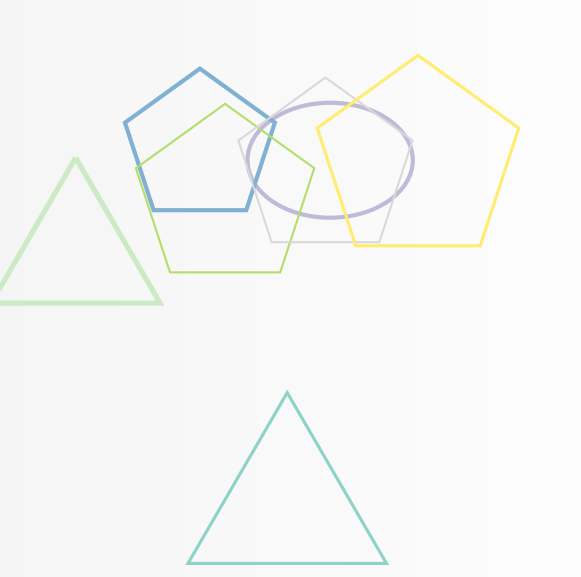[{"shape": "triangle", "thickness": 1.5, "radius": 0.99, "center": [0.494, 0.122]}, {"shape": "oval", "thickness": 2, "radius": 0.71, "center": [0.568, 0.722]}, {"shape": "pentagon", "thickness": 2, "radius": 0.68, "center": [0.344, 0.745]}, {"shape": "pentagon", "thickness": 1, "radius": 0.81, "center": [0.387, 0.658]}, {"shape": "pentagon", "thickness": 1, "radius": 0.79, "center": [0.56, 0.707]}, {"shape": "triangle", "thickness": 2.5, "radius": 0.84, "center": [0.13, 0.558]}, {"shape": "pentagon", "thickness": 1.5, "radius": 0.91, "center": [0.719, 0.721]}]